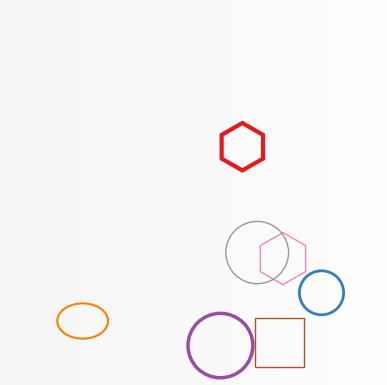[{"shape": "hexagon", "thickness": 3, "radius": 0.31, "center": [0.625, 0.619]}, {"shape": "circle", "thickness": 2, "radius": 0.29, "center": [0.83, 0.24]}, {"shape": "circle", "thickness": 2.5, "radius": 0.42, "center": [0.569, 0.102]}, {"shape": "oval", "thickness": 1.5, "radius": 0.33, "center": [0.213, 0.166]}, {"shape": "square", "thickness": 1, "radius": 0.31, "center": [0.72, 0.111]}, {"shape": "hexagon", "thickness": 1, "radius": 0.34, "center": [0.73, 0.328]}, {"shape": "circle", "thickness": 1, "radius": 0.4, "center": [0.664, 0.344]}]